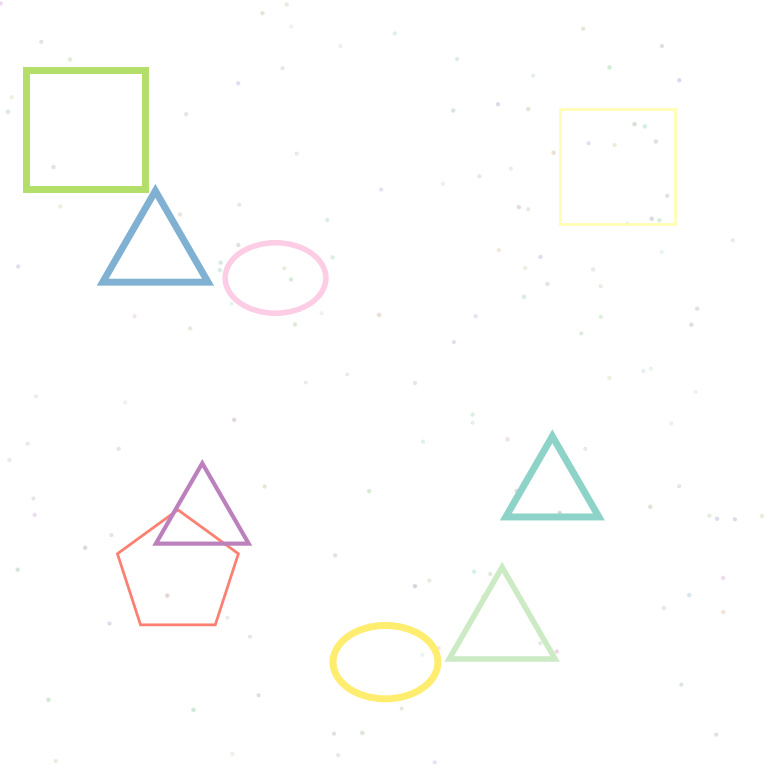[{"shape": "triangle", "thickness": 2.5, "radius": 0.35, "center": [0.717, 0.364]}, {"shape": "square", "thickness": 1, "radius": 0.37, "center": [0.801, 0.784]}, {"shape": "pentagon", "thickness": 1, "radius": 0.41, "center": [0.231, 0.255]}, {"shape": "triangle", "thickness": 2.5, "radius": 0.4, "center": [0.202, 0.673]}, {"shape": "square", "thickness": 2.5, "radius": 0.39, "center": [0.111, 0.832]}, {"shape": "oval", "thickness": 2, "radius": 0.33, "center": [0.358, 0.639]}, {"shape": "triangle", "thickness": 1.5, "radius": 0.35, "center": [0.263, 0.329]}, {"shape": "triangle", "thickness": 2, "radius": 0.4, "center": [0.652, 0.184]}, {"shape": "oval", "thickness": 2.5, "radius": 0.34, "center": [0.501, 0.14]}]